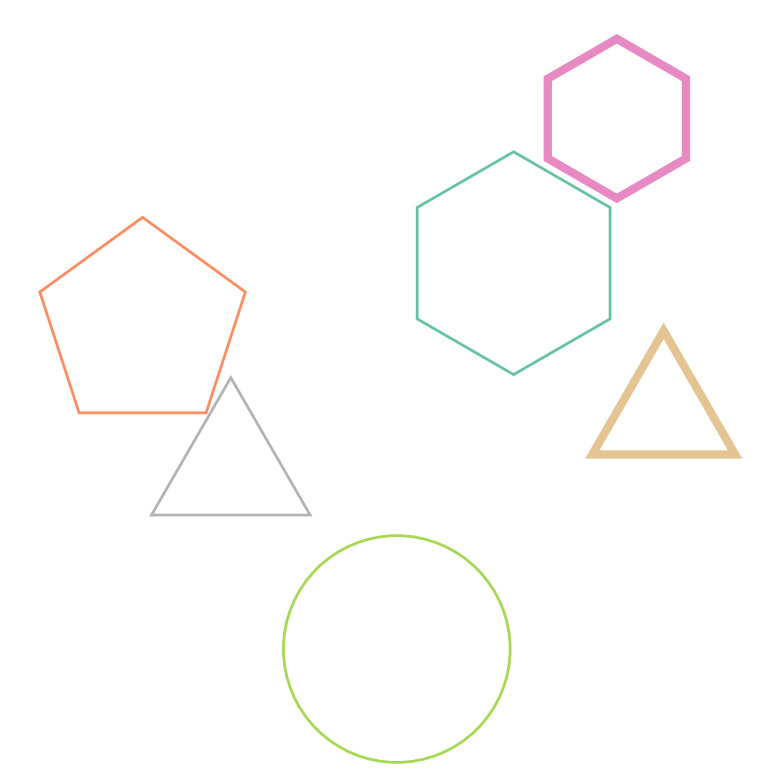[{"shape": "hexagon", "thickness": 1, "radius": 0.72, "center": [0.667, 0.658]}, {"shape": "pentagon", "thickness": 1, "radius": 0.7, "center": [0.185, 0.577]}, {"shape": "hexagon", "thickness": 3, "radius": 0.52, "center": [0.801, 0.846]}, {"shape": "circle", "thickness": 1, "radius": 0.74, "center": [0.515, 0.157]}, {"shape": "triangle", "thickness": 3, "radius": 0.54, "center": [0.862, 0.463]}, {"shape": "triangle", "thickness": 1, "radius": 0.59, "center": [0.3, 0.391]}]